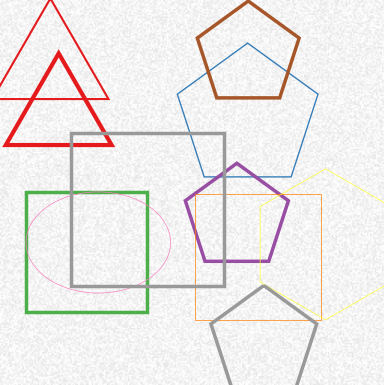[{"shape": "triangle", "thickness": 3, "radius": 0.79, "center": [0.152, 0.703]}, {"shape": "triangle", "thickness": 1.5, "radius": 0.87, "center": [0.131, 0.83]}, {"shape": "pentagon", "thickness": 1, "radius": 0.96, "center": [0.643, 0.696]}, {"shape": "square", "thickness": 2.5, "radius": 0.78, "center": [0.225, 0.345]}, {"shape": "pentagon", "thickness": 2.5, "radius": 0.7, "center": [0.615, 0.435]}, {"shape": "square", "thickness": 0.5, "radius": 0.82, "center": [0.671, 0.332]}, {"shape": "hexagon", "thickness": 0.5, "radius": 0.98, "center": [0.846, 0.366]}, {"shape": "pentagon", "thickness": 2.5, "radius": 0.7, "center": [0.645, 0.858]}, {"shape": "oval", "thickness": 0.5, "radius": 0.94, "center": [0.255, 0.37]}, {"shape": "square", "thickness": 2.5, "radius": 0.99, "center": [0.384, 0.457]}, {"shape": "pentagon", "thickness": 2.5, "radius": 0.72, "center": [0.685, 0.114]}]